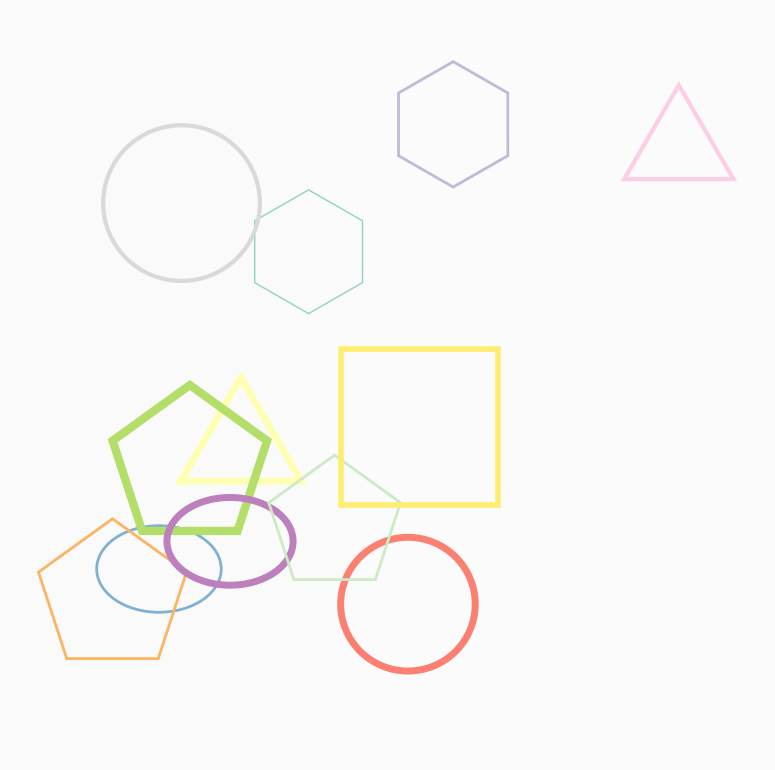[{"shape": "hexagon", "thickness": 0.5, "radius": 0.4, "center": [0.398, 0.673]}, {"shape": "triangle", "thickness": 2.5, "radius": 0.45, "center": [0.311, 0.42]}, {"shape": "hexagon", "thickness": 1, "radius": 0.41, "center": [0.585, 0.839]}, {"shape": "circle", "thickness": 2.5, "radius": 0.43, "center": [0.526, 0.215]}, {"shape": "oval", "thickness": 1, "radius": 0.4, "center": [0.205, 0.261]}, {"shape": "pentagon", "thickness": 1, "radius": 0.5, "center": [0.145, 0.226]}, {"shape": "pentagon", "thickness": 3, "radius": 0.52, "center": [0.245, 0.395]}, {"shape": "triangle", "thickness": 1.5, "radius": 0.41, "center": [0.876, 0.808]}, {"shape": "circle", "thickness": 1.5, "radius": 0.51, "center": [0.234, 0.736]}, {"shape": "oval", "thickness": 2.5, "radius": 0.41, "center": [0.297, 0.297]}, {"shape": "pentagon", "thickness": 1, "radius": 0.45, "center": [0.432, 0.32]}, {"shape": "square", "thickness": 2, "radius": 0.51, "center": [0.541, 0.445]}]